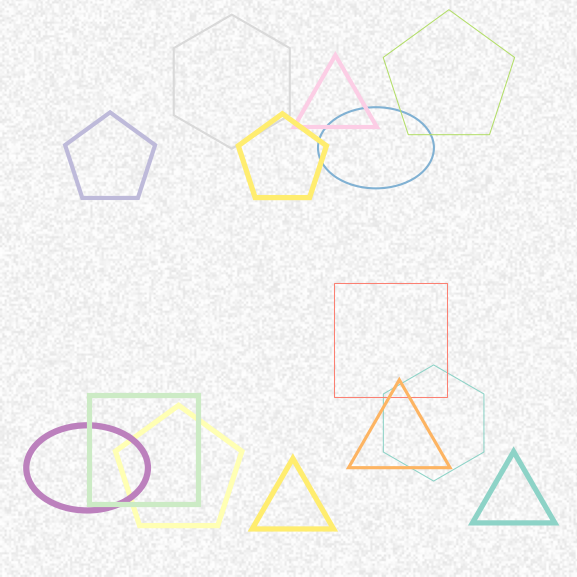[{"shape": "hexagon", "thickness": 0.5, "radius": 0.5, "center": [0.751, 0.267]}, {"shape": "triangle", "thickness": 2.5, "radius": 0.41, "center": [0.889, 0.135]}, {"shape": "pentagon", "thickness": 2.5, "radius": 0.58, "center": [0.309, 0.182]}, {"shape": "pentagon", "thickness": 2, "radius": 0.41, "center": [0.191, 0.723]}, {"shape": "square", "thickness": 0.5, "radius": 0.49, "center": [0.676, 0.41]}, {"shape": "oval", "thickness": 1, "radius": 0.5, "center": [0.651, 0.743]}, {"shape": "triangle", "thickness": 1.5, "radius": 0.51, "center": [0.691, 0.24]}, {"shape": "pentagon", "thickness": 0.5, "radius": 0.6, "center": [0.777, 0.863]}, {"shape": "triangle", "thickness": 2, "radius": 0.41, "center": [0.581, 0.821]}, {"shape": "hexagon", "thickness": 1, "radius": 0.58, "center": [0.401, 0.858]}, {"shape": "oval", "thickness": 3, "radius": 0.53, "center": [0.151, 0.189]}, {"shape": "square", "thickness": 2.5, "radius": 0.47, "center": [0.248, 0.221]}, {"shape": "pentagon", "thickness": 2.5, "radius": 0.4, "center": [0.489, 0.722]}, {"shape": "triangle", "thickness": 2.5, "radius": 0.41, "center": [0.507, 0.124]}]